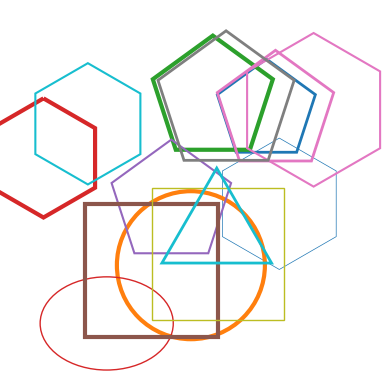[{"shape": "hexagon", "thickness": 0.5, "radius": 0.85, "center": [0.725, 0.471]}, {"shape": "pentagon", "thickness": 2, "radius": 0.67, "center": [0.692, 0.713]}, {"shape": "circle", "thickness": 3, "radius": 0.96, "center": [0.496, 0.311]}, {"shape": "pentagon", "thickness": 3, "radius": 0.82, "center": [0.553, 0.744]}, {"shape": "oval", "thickness": 1, "radius": 0.86, "center": [0.277, 0.16]}, {"shape": "hexagon", "thickness": 3, "radius": 0.77, "center": [0.113, 0.59]}, {"shape": "pentagon", "thickness": 1.5, "radius": 0.82, "center": [0.445, 0.474]}, {"shape": "square", "thickness": 3, "radius": 0.87, "center": [0.393, 0.298]}, {"shape": "pentagon", "thickness": 2, "radius": 0.79, "center": [0.716, 0.71]}, {"shape": "hexagon", "thickness": 1.5, "radius": 1.0, "center": [0.815, 0.715]}, {"shape": "pentagon", "thickness": 2, "radius": 0.93, "center": [0.587, 0.734]}, {"shape": "square", "thickness": 1, "radius": 0.86, "center": [0.567, 0.34]}, {"shape": "hexagon", "thickness": 1.5, "radius": 0.79, "center": [0.228, 0.678]}, {"shape": "triangle", "thickness": 2, "radius": 0.82, "center": [0.563, 0.399]}]